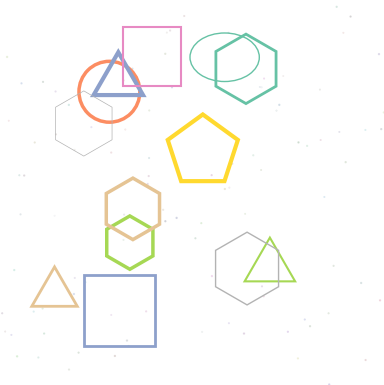[{"shape": "oval", "thickness": 1, "radius": 0.45, "center": [0.584, 0.851]}, {"shape": "hexagon", "thickness": 2, "radius": 0.45, "center": [0.639, 0.821]}, {"shape": "circle", "thickness": 2.5, "radius": 0.4, "center": [0.284, 0.762]}, {"shape": "square", "thickness": 2, "radius": 0.46, "center": [0.31, 0.193]}, {"shape": "triangle", "thickness": 3, "radius": 0.37, "center": [0.307, 0.79]}, {"shape": "square", "thickness": 1.5, "radius": 0.38, "center": [0.394, 0.854]}, {"shape": "hexagon", "thickness": 2.5, "radius": 0.35, "center": [0.337, 0.37]}, {"shape": "triangle", "thickness": 1.5, "radius": 0.38, "center": [0.701, 0.307]}, {"shape": "pentagon", "thickness": 3, "radius": 0.48, "center": [0.527, 0.607]}, {"shape": "hexagon", "thickness": 2.5, "radius": 0.4, "center": [0.345, 0.458]}, {"shape": "triangle", "thickness": 2, "radius": 0.34, "center": [0.142, 0.239]}, {"shape": "hexagon", "thickness": 1, "radius": 0.47, "center": [0.642, 0.302]}, {"shape": "hexagon", "thickness": 0.5, "radius": 0.42, "center": [0.218, 0.679]}]